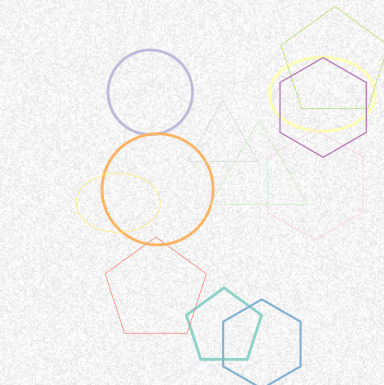[{"shape": "pentagon", "thickness": 2, "radius": 0.51, "center": [0.582, 0.15]}, {"shape": "oval", "thickness": 2, "radius": 0.69, "center": [0.837, 0.755]}, {"shape": "circle", "thickness": 2, "radius": 0.55, "center": [0.39, 0.76]}, {"shape": "pentagon", "thickness": 0.5, "radius": 0.69, "center": [0.405, 0.246]}, {"shape": "hexagon", "thickness": 1.5, "radius": 0.58, "center": [0.68, 0.106]}, {"shape": "circle", "thickness": 2, "radius": 0.72, "center": [0.409, 0.508]}, {"shape": "pentagon", "thickness": 0.5, "radius": 0.73, "center": [0.869, 0.837]}, {"shape": "hexagon", "thickness": 0.5, "radius": 0.72, "center": [0.819, 0.52]}, {"shape": "triangle", "thickness": 0.5, "radius": 0.53, "center": [0.578, 0.634]}, {"shape": "hexagon", "thickness": 1, "radius": 0.65, "center": [0.839, 0.721]}, {"shape": "triangle", "thickness": 0.5, "radius": 0.73, "center": [0.672, 0.542]}, {"shape": "oval", "thickness": 0.5, "radius": 0.55, "center": [0.307, 0.473]}]